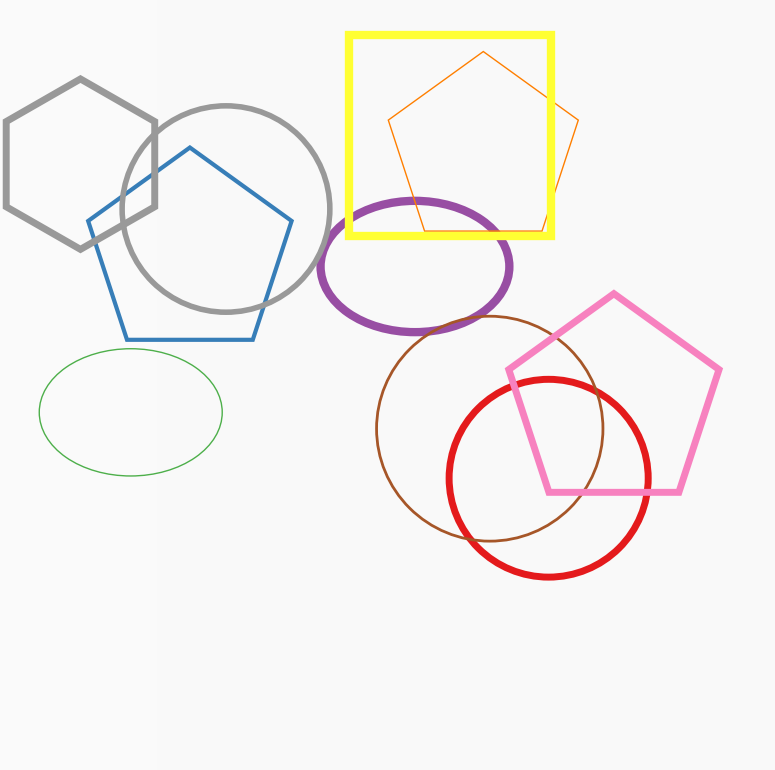[{"shape": "circle", "thickness": 2.5, "radius": 0.64, "center": [0.708, 0.379]}, {"shape": "pentagon", "thickness": 1.5, "radius": 0.69, "center": [0.245, 0.67]}, {"shape": "oval", "thickness": 0.5, "radius": 0.59, "center": [0.169, 0.464]}, {"shape": "oval", "thickness": 3, "radius": 0.61, "center": [0.535, 0.654]}, {"shape": "pentagon", "thickness": 0.5, "radius": 0.64, "center": [0.624, 0.804]}, {"shape": "square", "thickness": 3, "radius": 0.65, "center": [0.58, 0.824]}, {"shape": "circle", "thickness": 1, "radius": 0.73, "center": [0.632, 0.443]}, {"shape": "pentagon", "thickness": 2.5, "radius": 0.71, "center": [0.792, 0.476]}, {"shape": "hexagon", "thickness": 2.5, "radius": 0.55, "center": [0.104, 0.787]}, {"shape": "circle", "thickness": 2, "radius": 0.67, "center": [0.292, 0.729]}]